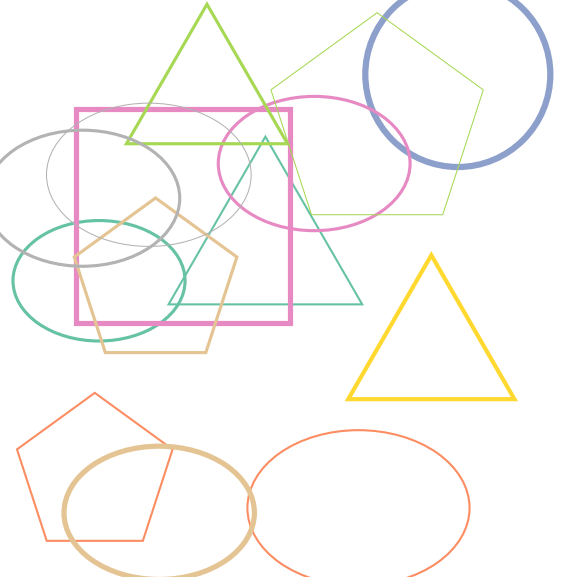[{"shape": "oval", "thickness": 1.5, "radius": 0.74, "center": [0.171, 0.513]}, {"shape": "triangle", "thickness": 1, "radius": 0.97, "center": [0.46, 0.569]}, {"shape": "oval", "thickness": 1, "radius": 0.96, "center": [0.621, 0.12]}, {"shape": "pentagon", "thickness": 1, "radius": 0.71, "center": [0.164, 0.177]}, {"shape": "circle", "thickness": 3, "radius": 0.8, "center": [0.793, 0.87]}, {"shape": "oval", "thickness": 1.5, "radius": 0.83, "center": [0.544, 0.716]}, {"shape": "square", "thickness": 2.5, "radius": 0.93, "center": [0.317, 0.625]}, {"shape": "pentagon", "thickness": 0.5, "radius": 0.97, "center": [0.653, 0.784]}, {"shape": "triangle", "thickness": 1.5, "radius": 0.81, "center": [0.358, 0.831]}, {"shape": "triangle", "thickness": 2, "radius": 0.83, "center": [0.747, 0.391]}, {"shape": "oval", "thickness": 2.5, "radius": 0.82, "center": [0.276, 0.111]}, {"shape": "pentagon", "thickness": 1.5, "radius": 0.74, "center": [0.269, 0.508]}, {"shape": "oval", "thickness": 1.5, "radius": 0.84, "center": [0.143, 0.656]}, {"shape": "oval", "thickness": 0.5, "radius": 0.89, "center": [0.258, 0.696]}]